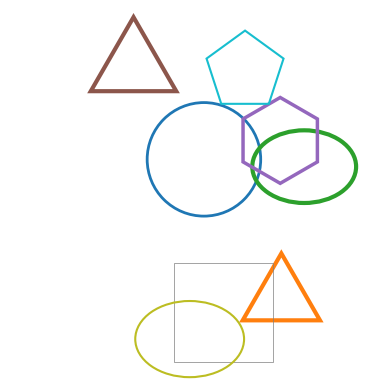[{"shape": "circle", "thickness": 2, "radius": 0.74, "center": [0.53, 0.586]}, {"shape": "triangle", "thickness": 3, "radius": 0.58, "center": [0.731, 0.226]}, {"shape": "oval", "thickness": 3, "radius": 0.67, "center": [0.79, 0.567]}, {"shape": "hexagon", "thickness": 2.5, "radius": 0.56, "center": [0.728, 0.635]}, {"shape": "triangle", "thickness": 3, "radius": 0.64, "center": [0.347, 0.827]}, {"shape": "square", "thickness": 0.5, "radius": 0.64, "center": [0.581, 0.187]}, {"shape": "oval", "thickness": 1.5, "radius": 0.71, "center": [0.493, 0.119]}, {"shape": "pentagon", "thickness": 1.5, "radius": 0.53, "center": [0.636, 0.815]}]